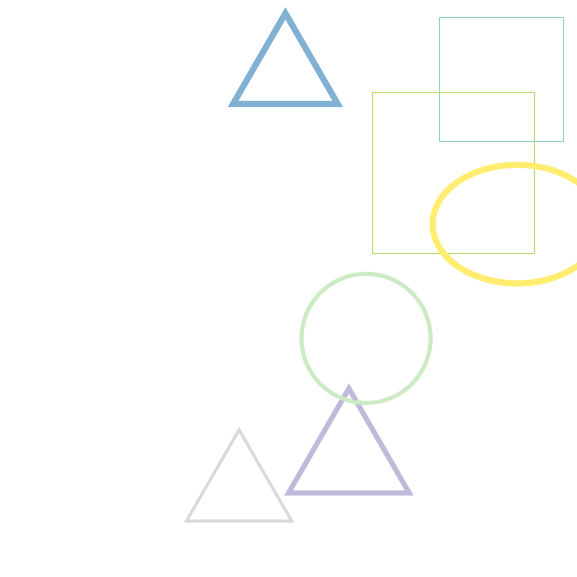[{"shape": "square", "thickness": 0.5, "radius": 0.54, "center": [0.868, 0.863]}, {"shape": "triangle", "thickness": 2.5, "radius": 0.6, "center": [0.604, 0.206]}, {"shape": "triangle", "thickness": 3, "radius": 0.52, "center": [0.494, 0.871]}, {"shape": "square", "thickness": 0.5, "radius": 0.7, "center": [0.784, 0.701]}, {"shape": "triangle", "thickness": 1.5, "radius": 0.53, "center": [0.414, 0.15]}, {"shape": "circle", "thickness": 2, "radius": 0.56, "center": [0.634, 0.413]}, {"shape": "oval", "thickness": 3, "radius": 0.73, "center": [0.896, 0.611]}]